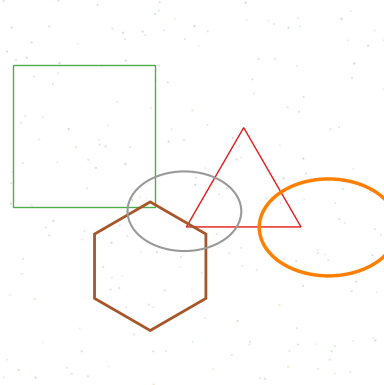[{"shape": "triangle", "thickness": 1, "radius": 0.86, "center": [0.633, 0.497]}, {"shape": "square", "thickness": 1, "radius": 0.92, "center": [0.219, 0.646]}, {"shape": "oval", "thickness": 2.5, "radius": 0.9, "center": [0.853, 0.409]}, {"shape": "hexagon", "thickness": 2, "radius": 0.84, "center": [0.39, 0.309]}, {"shape": "oval", "thickness": 1.5, "radius": 0.74, "center": [0.479, 0.451]}]